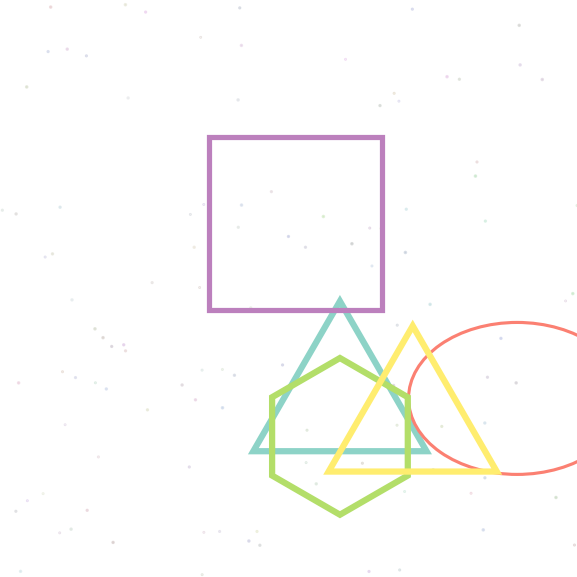[{"shape": "triangle", "thickness": 3, "radius": 0.87, "center": [0.589, 0.304]}, {"shape": "oval", "thickness": 1.5, "radius": 0.94, "center": [0.895, 0.309]}, {"shape": "hexagon", "thickness": 3, "radius": 0.68, "center": [0.589, 0.244]}, {"shape": "square", "thickness": 2.5, "radius": 0.75, "center": [0.512, 0.612]}, {"shape": "triangle", "thickness": 3, "radius": 0.84, "center": [0.715, 0.267]}]